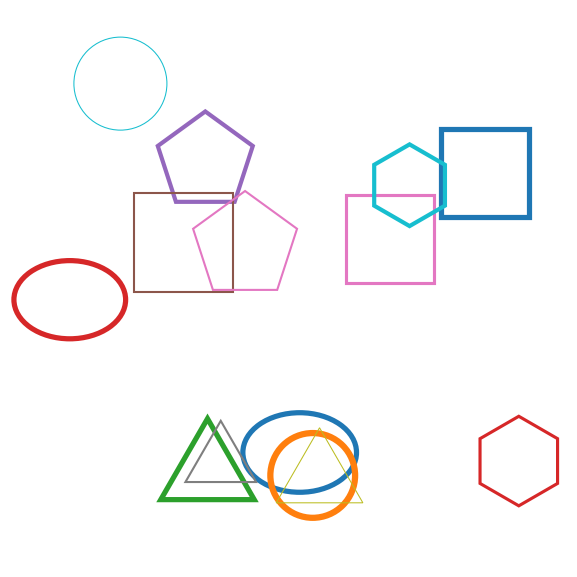[{"shape": "square", "thickness": 2.5, "radius": 0.38, "center": [0.839, 0.699]}, {"shape": "oval", "thickness": 2.5, "radius": 0.49, "center": [0.519, 0.216]}, {"shape": "circle", "thickness": 3, "radius": 0.37, "center": [0.542, 0.176]}, {"shape": "triangle", "thickness": 2.5, "radius": 0.47, "center": [0.359, 0.181]}, {"shape": "oval", "thickness": 2.5, "radius": 0.48, "center": [0.121, 0.48]}, {"shape": "hexagon", "thickness": 1.5, "radius": 0.39, "center": [0.898, 0.201]}, {"shape": "pentagon", "thickness": 2, "radius": 0.43, "center": [0.355, 0.72]}, {"shape": "square", "thickness": 1, "radius": 0.43, "center": [0.318, 0.579]}, {"shape": "square", "thickness": 1.5, "radius": 0.38, "center": [0.676, 0.586]}, {"shape": "pentagon", "thickness": 1, "radius": 0.47, "center": [0.424, 0.574]}, {"shape": "triangle", "thickness": 1, "radius": 0.35, "center": [0.382, 0.2]}, {"shape": "triangle", "thickness": 0.5, "radius": 0.43, "center": [0.553, 0.172]}, {"shape": "circle", "thickness": 0.5, "radius": 0.4, "center": [0.209, 0.854]}, {"shape": "hexagon", "thickness": 2, "radius": 0.35, "center": [0.709, 0.678]}]